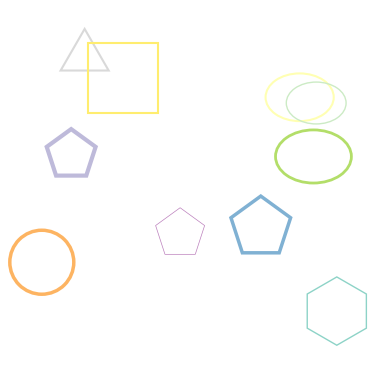[{"shape": "hexagon", "thickness": 1, "radius": 0.44, "center": [0.875, 0.192]}, {"shape": "oval", "thickness": 1.5, "radius": 0.44, "center": [0.778, 0.747]}, {"shape": "pentagon", "thickness": 3, "radius": 0.33, "center": [0.185, 0.598]}, {"shape": "pentagon", "thickness": 2.5, "radius": 0.41, "center": [0.677, 0.409]}, {"shape": "circle", "thickness": 2.5, "radius": 0.42, "center": [0.109, 0.319]}, {"shape": "oval", "thickness": 2, "radius": 0.49, "center": [0.814, 0.594]}, {"shape": "triangle", "thickness": 1.5, "radius": 0.36, "center": [0.22, 0.853]}, {"shape": "pentagon", "thickness": 0.5, "radius": 0.33, "center": [0.468, 0.394]}, {"shape": "oval", "thickness": 1, "radius": 0.39, "center": [0.821, 0.732]}, {"shape": "square", "thickness": 1.5, "radius": 0.46, "center": [0.32, 0.798]}]